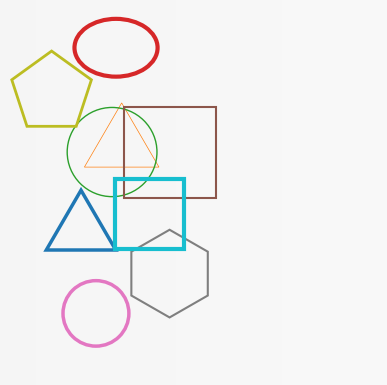[{"shape": "triangle", "thickness": 2.5, "radius": 0.52, "center": [0.209, 0.402]}, {"shape": "triangle", "thickness": 0.5, "radius": 0.56, "center": [0.314, 0.622]}, {"shape": "circle", "thickness": 1, "radius": 0.58, "center": [0.289, 0.605]}, {"shape": "oval", "thickness": 3, "radius": 0.54, "center": [0.299, 0.876]}, {"shape": "square", "thickness": 1.5, "radius": 0.59, "center": [0.439, 0.604]}, {"shape": "circle", "thickness": 2.5, "radius": 0.43, "center": [0.248, 0.186]}, {"shape": "hexagon", "thickness": 1.5, "radius": 0.57, "center": [0.438, 0.289]}, {"shape": "pentagon", "thickness": 2, "radius": 0.54, "center": [0.133, 0.759]}, {"shape": "square", "thickness": 3, "radius": 0.45, "center": [0.386, 0.444]}]